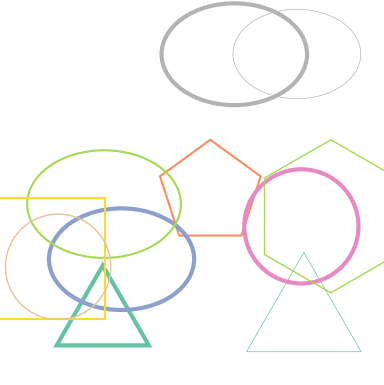[{"shape": "triangle", "thickness": 3, "radius": 0.69, "center": [0.267, 0.172]}, {"shape": "triangle", "thickness": 0.5, "radius": 0.86, "center": [0.789, 0.172]}, {"shape": "pentagon", "thickness": 1.5, "radius": 0.69, "center": [0.546, 0.499]}, {"shape": "oval", "thickness": 3, "radius": 0.94, "center": [0.316, 0.327]}, {"shape": "circle", "thickness": 3, "radius": 0.74, "center": [0.783, 0.412]}, {"shape": "hexagon", "thickness": 1, "radius": 0.99, "center": [0.859, 0.438]}, {"shape": "oval", "thickness": 1.5, "radius": 1.0, "center": [0.27, 0.47]}, {"shape": "square", "thickness": 1.5, "radius": 0.79, "center": [0.114, 0.329]}, {"shape": "circle", "thickness": 1, "radius": 0.68, "center": [0.151, 0.307]}, {"shape": "oval", "thickness": 0.5, "radius": 0.83, "center": [0.771, 0.86]}, {"shape": "oval", "thickness": 3, "radius": 0.94, "center": [0.609, 0.859]}]